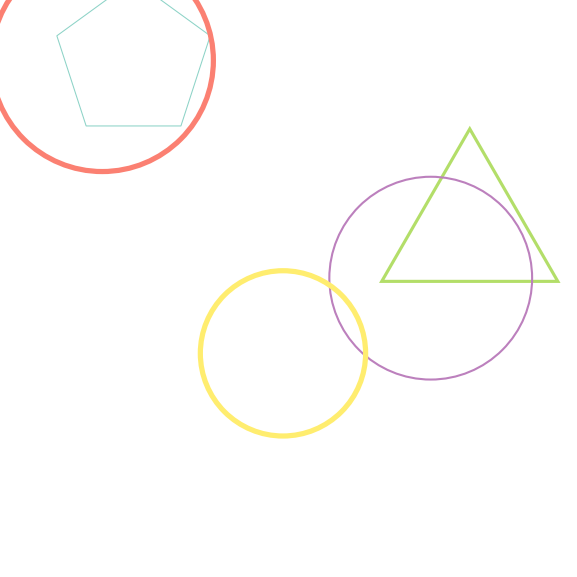[{"shape": "pentagon", "thickness": 0.5, "radius": 0.7, "center": [0.231, 0.894]}, {"shape": "circle", "thickness": 2.5, "radius": 0.96, "center": [0.177, 0.895]}, {"shape": "triangle", "thickness": 1.5, "radius": 0.88, "center": [0.813, 0.6]}, {"shape": "circle", "thickness": 1, "radius": 0.88, "center": [0.746, 0.517]}, {"shape": "circle", "thickness": 2.5, "radius": 0.72, "center": [0.49, 0.387]}]